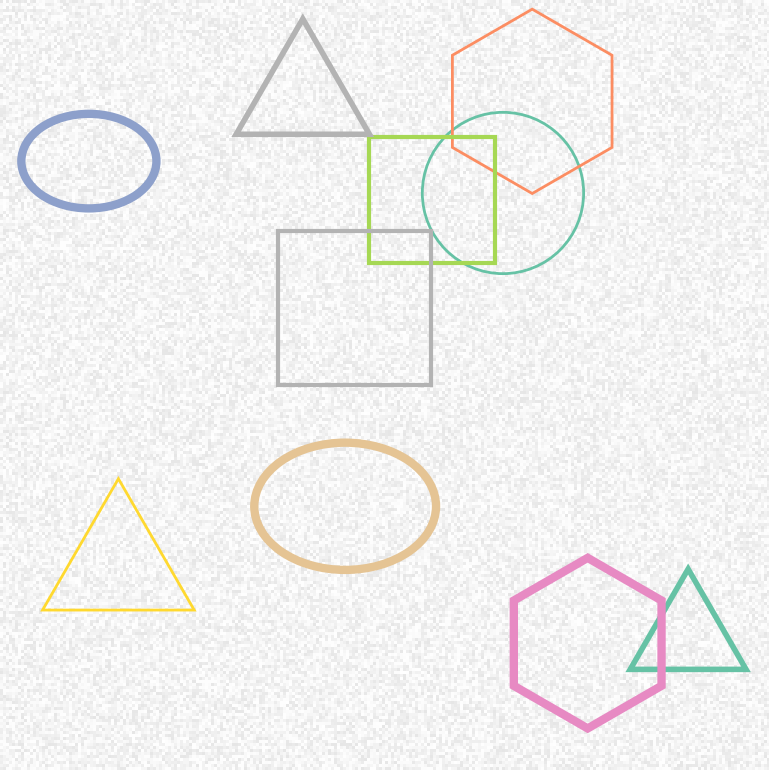[{"shape": "circle", "thickness": 1, "radius": 0.52, "center": [0.653, 0.749]}, {"shape": "triangle", "thickness": 2, "radius": 0.43, "center": [0.894, 0.174]}, {"shape": "hexagon", "thickness": 1, "radius": 0.6, "center": [0.691, 0.868]}, {"shape": "oval", "thickness": 3, "radius": 0.44, "center": [0.115, 0.791]}, {"shape": "hexagon", "thickness": 3, "radius": 0.55, "center": [0.763, 0.165]}, {"shape": "square", "thickness": 1.5, "radius": 0.41, "center": [0.561, 0.74]}, {"shape": "triangle", "thickness": 1, "radius": 0.57, "center": [0.154, 0.265]}, {"shape": "oval", "thickness": 3, "radius": 0.59, "center": [0.448, 0.342]}, {"shape": "triangle", "thickness": 2, "radius": 0.5, "center": [0.393, 0.876]}, {"shape": "square", "thickness": 1.5, "radius": 0.5, "center": [0.46, 0.6]}]